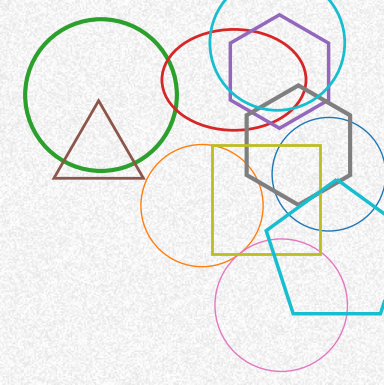[{"shape": "circle", "thickness": 1, "radius": 0.74, "center": [0.854, 0.547]}, {"shape": "circle", "thickness": 1, "radius": 0.79, "center": [0.525, 0.466]}, {"shape": "circle", "thickness": 3, "radius": 0.99, "center": [0.262, 0.753]}, {"shape": "oval", "thickness": 2, "radius": 0.94, "center": [0.608, 0.793]}, {"shape": "hexagon", "thickness": 2.5, "radius": 0.74, "center": [0.726, 0.814]}, {"shape": "triangle", "thickness": 2, "radius": 0.67, "center": [0.256, 0.604]}, {"shape": "circle", "thickness": 1, "radius": 0.86, "center": [0.73, 0.207]}, {"shape": "hexagon", "thickness": 3, "radius": 0.78, "center": [0.775, 0.623]}, {"shape": "square", "thickness": 2, "radius": 0.7, "center": [0.69, 0.482]}, {"shape": "circle", "thickness": 2, "radius": 0.88, "center": [0.72, 0.889]}, {"shape": "pentagon", "thickness": 2.5, "radius": 0.96, "center": [0.875, 0.341]}]